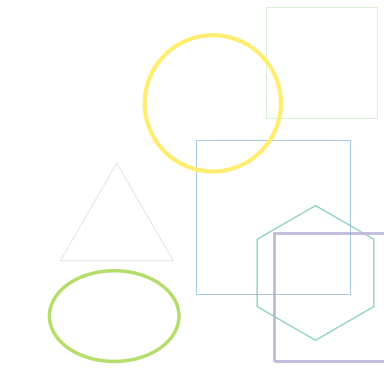[{"shape": "hexagon", "thickness": 1, "radius": 0.87, "center": [0.82, 0.291]}, {"shape": "square", "thickness": 2, "radius": 0.83, "center": [0.879, 0.228]}, {"shape": "square", "thickness": 0.5, "radius": 1.0, "center": [0.71, 0.437]}, {"shape": "oval", "thickness": 2.5, "radius": 0.84, "center": [0.297, 0.179]}, {"shape": "triangle", "thickness": 0.5, "radius": 0.85, "center": [0.303, 0.407]}, {"shape": "square", "thickness": 0.5, "radius": 0.72, "center": [0.834, 0.839]}, {"shape": "circle", "thickness": 3, "radius": 0.88, "center": [0.553, 0.732]}]